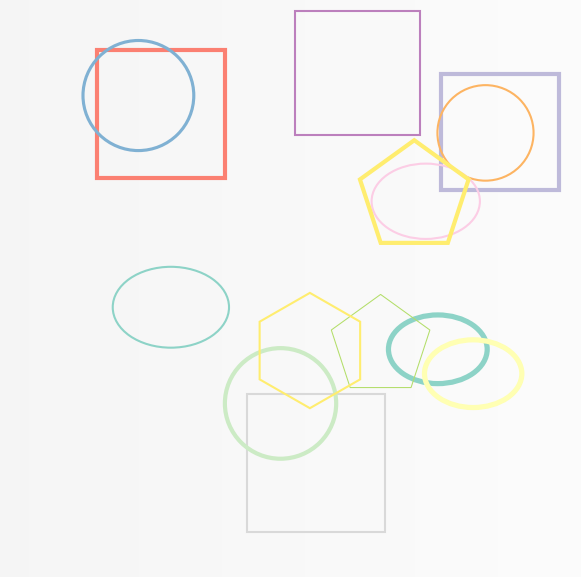[{"shape": "oval", "thickness": 2.5, "radius": 0.42, "center": [0.753, 0.394]}, {"shape": "oval", "thickness": 1, "radius": 0.5, "center": [0.294, 0.467]}, {"shape": "oval", "thickness": 2.5, "radius": 0.42, "center": [0.814, 0.352]}, {"shape": "square", "thickness": 2, "radius": 0.5, "center": [0.86, 0.77]}, {"shape": "square", "thickness": 2, "radius": 0.55, "center": [0.277, 0.802]}, {"shape": "circle", "thickness": 1.5, "radius": 0.48, "center": [0.238, 0.834]}, {"shape": "circle", "thickness": 1, "radius": 0.41, "center": [0.835, 0.769]}, {"shape": "pentagon", "thickness": 0.5, "radius": 0.45, "center": [0.655, 0.4]}, {"shape": "oval", "thickness": 1, "radius": 0.47, "center": [0.732, 0.651]}, {"shape": "square", "thickness": 1, "radius": 0.59, "center": [0.544, 0.198]}, {"shape": "square", "thickness": 1, "radius": 0.53, "center": [0.615, 0.872]}, {"shape": "circle", "thickness": 2, "radius": 0.48, "center": [0.483, 0.301]}, {"shape": "pentagon", "thickness": 2, "radius": 0.49, "center": [0.713, 0.658]}, {"shape": "hexagon", "thickness": 1, "radius": 0.5, "center": [0.533, 0.392]}]